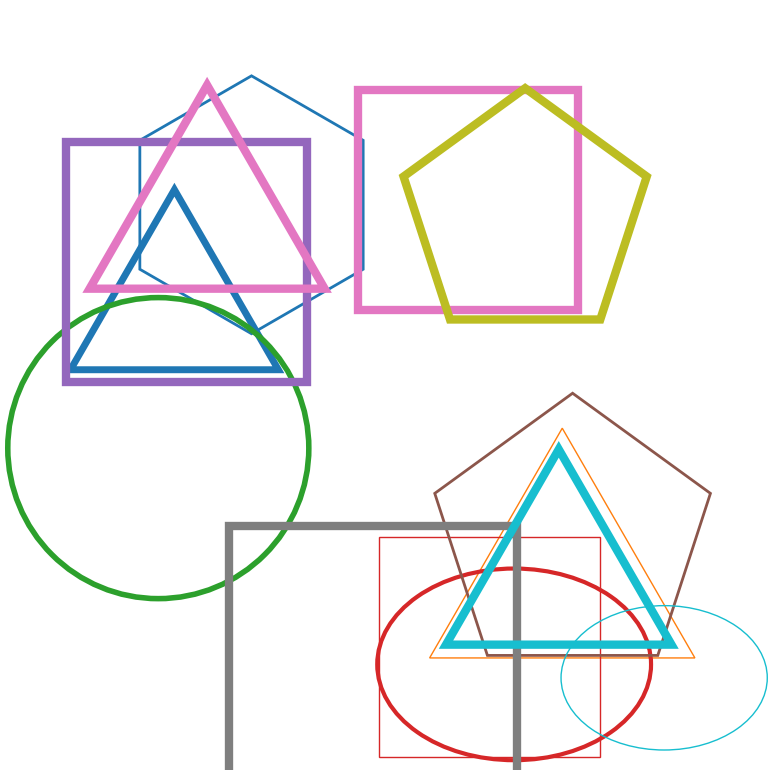[{"shape": "hexagon", "thickness": 1, "radius": 0.84, "center": [0.327, 0.734]}, {"shape": "triangle", "thickness": 2.5, "radius": 0.78, "center": [0.227, 0.598]}, {"shape": "triangle", "thickness": 0.5, "radius": 0.99, "center": [0.73, 0.245]}, {"shape": "circle", "thickness": 2, "radius": 0.98, "center": [0.206, 0.418]}, {"shape": "oval", "thickness": 1.5, "radius": 0.89, "center": [0.668, 0.137]}, {"shape": "square", "thickness": 0.5, "radius": 0.72, "center": [0.636, 0.16]}, {"shape": "square", "thickness": 3, "radius": 0.78, "center": [0.242, 0.66]}, {"shape": "pentagon", "thickness": 1, "radius": 0.94, "center": [0.744, 0.301]}, {"shape": "triangle", "thickness": 3, "radius": 0.88, "center": [0.269, 0.713]}, {"shape": "square", "thickness": 3, "radius": 0.71, "center": [0.608, 0.74]}, {"shape": "square", "thickness": 3, "radius": 0.93, "center": [0.484, 0.13]}, {"shape": "pentagon", "thickness": 3, "radius": 0.83, "center": [0.682, 0.719]}, {"shape": "oval", "thickness": 0.5, "radius": 0.67, "center": [0.863, 0.12]}, {"shape": "triangle", "thickness": 3, "radius": 0.85, "center": [0.726, 0.247]}]